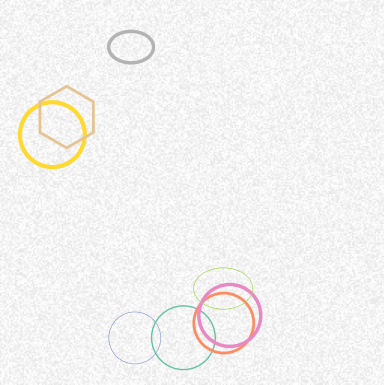[{"shape": "circle", "thickness": 1, "radius": 0.41, "center": [0.476, 0.123]}, {"shape": "circle", "thickness": 2, "radius": 0.39, "center": [0.581, 0.161]}, {"shape": "circle", "thickness": 0.5, "radius": 0.34, "center": [0.35, 0.122]}, {"shape": "circle", "thickness": 2.5, "radius": 0.4, "center": [0.597, 0.181]}, {"shape": "oval", "thickness": 0.5, "radius": 0.38, "center": [0.58, 0.251]}, {"shape": "circle", "thickness": 3, "radius": 0.42, "center": [0.136, 0.65]}, {"shape": "hexagon", "thickness": 2, "radius": 0.4, "center": [0.173, 0.696]}, {"shape": "oval", "thickness": 2.5, "radius": 0.29, "center": [0.34, 0.878]}]